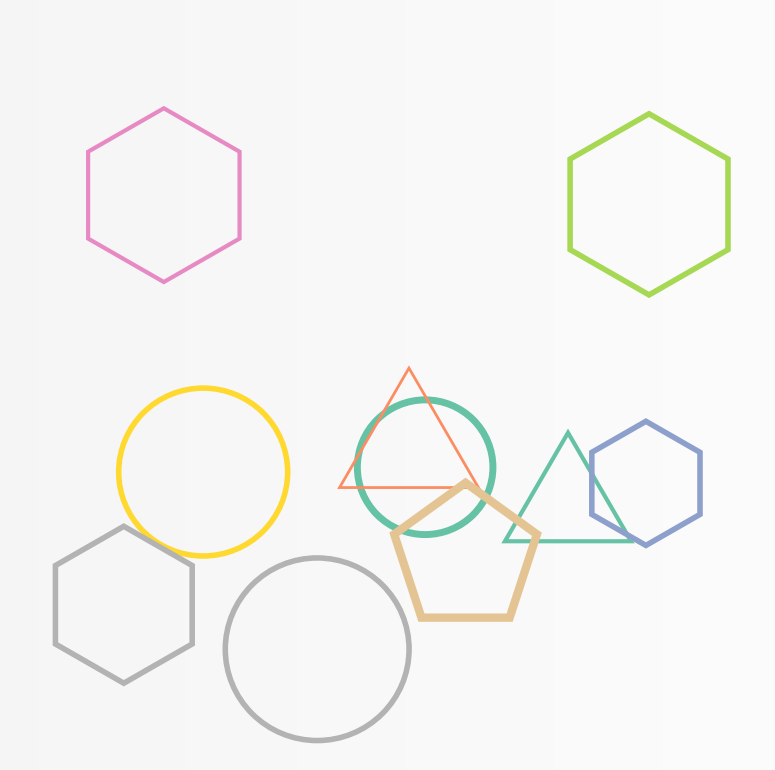[{"shape": "circle", "thickness": 2.5, "radius": 0.44, "center": [0.549, 0.393]}, {"shape": "triangle", "thickness": 1.5, "radius": 0.47, "center": [0.733, 0.344]}, {"shape": "triangle", "thickness": 1, "radius": 0.52, "center": [0.528, 0.419]}, {"shape": "hexagon", "thickness": 2, "radius": 0.4, "center": [0.833, 0.372]}, {"shape": "hexagon", "thickness": 1.5, "radius": 0.56, "center": [0.211, 0.747]}, {"shape": "hexagon", "thickness": 2, "radius": 0.59, "center": [0.837, 0.735]}, {"shape": "circle", "thickness": 2, "radius": 0.55, "center": [0.262, 0.387]}, {"shape": "pentagon", "thickness": 3, "radius": 0.48, "center": [0.601, 0.276]}, {"shape": "circle", "thickness": 2, "radius": 0.59, "center": [0.409, 0.157]}, {"shape": "hexagon", "thickness": 2, "radius": 0.51, "center": [0.16, 0.215]}]